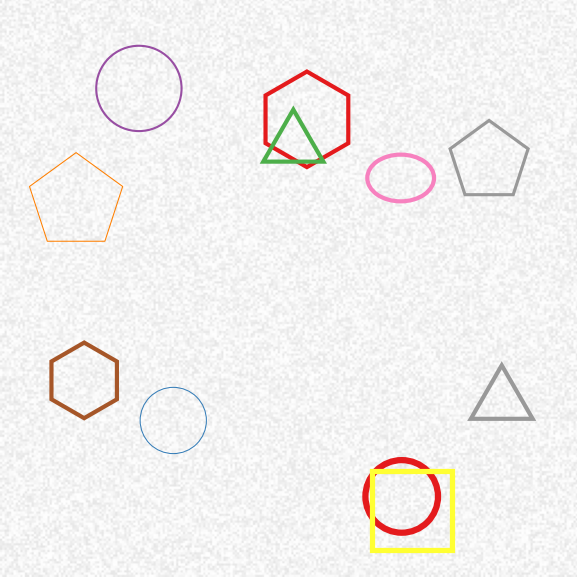[{"shape": "hexagon", "thickness": 2, "radius": 0.41, "center": [0.531, 0.793]}, {"shape": "circle", "thickness": 3, "radius": 0.31, "center": [0.696, 0.14]}, {"shape": "circle", "thickness": 0.5, "radius": 0.29, "center": [0.3, 0.271]}, {"shape": "triangle", "thickness": 2, "radius": 0.3, "center": [0.508, 0.749]}, {"shape": "circle", "thickness": 1, "radius": 0.37, "center": [0.241, 0.846]}, {"shape": "pentagon", "thickness": 0.5, "radius": 0.42, "center": [0.132, 0.65]}, {"shape": "square", "thickness": 2.5, "radius": 0.34, "center": [0.713, 0.115]}, {"shape": "hexagon", "thickness": 2, "radius": 0.33, "center": [0.146, 0.34]}, {"shape": "oval", "thickness": 2, "radius": 0.29, "center": [0.694, 0.691]}, {"shape": "triangle", "thickness": 2, "radius": 0.31, "center": [0.869, 0.305]}, {"shape": "pentagon", "thickness": 1.5, "radius": 0.36, "center": [0.847, 0.719]}]